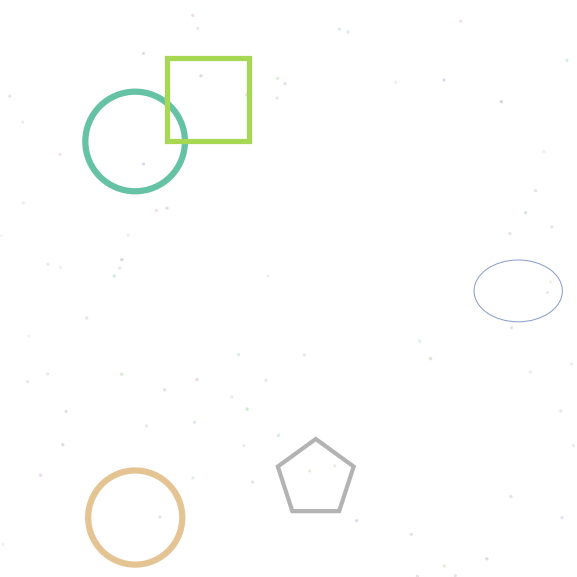[{"shape": "circle", "thickness": 3, "radius": 0.43, "center": [0.234, 0.754]}, {"shape": "oval", "thickness": 0.5, "radius": 0.38, "center": [0.897, 0.495]}, {"shape": "square", "thickness": 2.5, "radius": 0.36, "center": [0.36, 0.827]}, {"shape": "circle", "thickness": 3, "radius": 0.41, "center": [0.234, 0.103]}, {"shape": "pentagon", "thickness": 2, "radius": 0.35, "center": [0.547, 0.17]}]